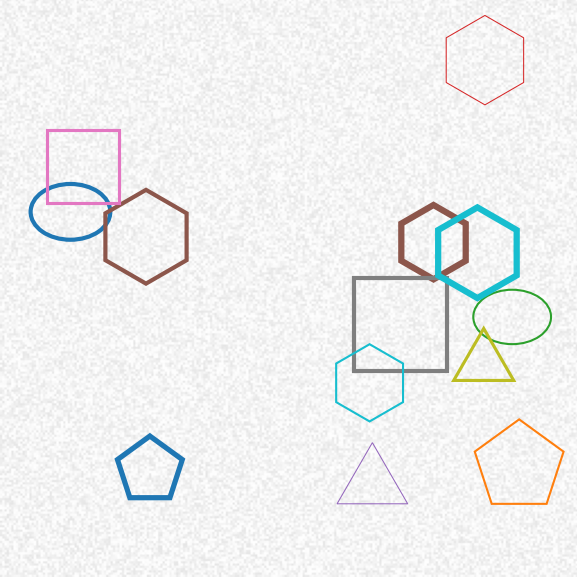[{"shape": "oval", "thickness": 2, "radius": 0.34, "center": [0.122, 0.632]}, {"shape": "pentagon", "thickness": 2.5, "radius": 0.3, "center": [0.26, 0.185]}, {"shape": "pentagon", "thickness": 1, "radius": 0.4, "center": [0.899, 0.192]}, {"shape": "oval", "thickness": 1, "radius": 0.34, "center": [0.887, 0.45]}, {"shape": "hexagon", "thickness": 0.5, "radius": 0.39, "center": [0.84, 0.895]}, {"shape": "triangle", "thickness": 0.5, "radius": 0.35, "center": [0.645, 0.162]}, {"shape": "hexagon", "thickness": 3, "radius": 0.32, "center": [0.751, 0.58]}, {"shape": "hexagon", "thickness": 2, "radius": 0.41, "center": [0.253, 0.589]}, {"shape": "square", "thickness": 1.5, "radius": 0.31, "center": [0.144, 0.711]}, {"shape": "square", "thickness": 2, "radius": 0.4, "center": [0.693, 0.437]}, {"shape": "triangle", "thickness": 1.5, "radius": 0.3, "center": [0.838, 0.37]}, {"shape": "hexagon", "thickness": 1, "radius": 0.33, "center": [0.64, 0.336]}, {"shape": "hexagon", "thickness": 3, "radius": 0.39, "center": [0.827, 0.562]}]